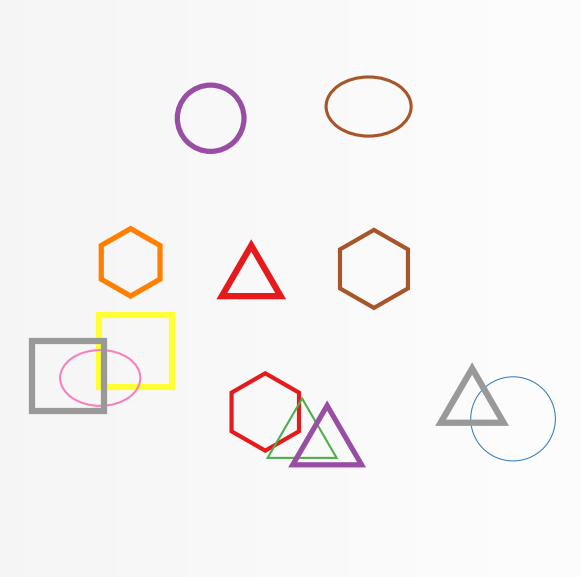[{"shape": "triangle", "thickness": 3, "radius": 0.29, "center": [0.432, 0.516]}, {"shape": "hexagon", "thickness": 2, "radius": 0.33, "center": [0.456, 0.286]}, {"shape": "circle", "thickness": 0.5, "radius": 0.36, "center": [0.883, 0.274]}, {"shape": "triangle", "thickness": 1, "radius": 0.34, "center": [0.52, 0.241]}, {"shape": "circle", "thickness": 2.5, "radius": 0.29, "center": [0.362, 0.794]}, {"shape": "triangle", "thickness": 2.5, "radius": 0.34, "center": [0.563, 0.228]}, {"shape": "hexagon", "thickness": 2.5, "radius": 0.29, "center": [0.225, 0.545]}, {"shape": "square", "thickness": 3, "radius": 0.31, "center": [0.233, 0.392]}, {"shape": "oval", "thickness": 1.5, "radius": 0.37, "center": [0.634, 0.815]}, {"shape": "hexagon", "thickness": 2, "radius": 0.34, "center": [0.643, 0.533]}, {"shape": "oval", "thickness": 1, "radius": 0.34, "center": [0.172, 0.345]}, {"shape": "square", "thickness": 3, "radius": 0.31, "center": [0.117, 0.348]}, {"shape": "triangle", "thickness": 3, "radius": 0.31, "center": [0.812, 0.298]}]